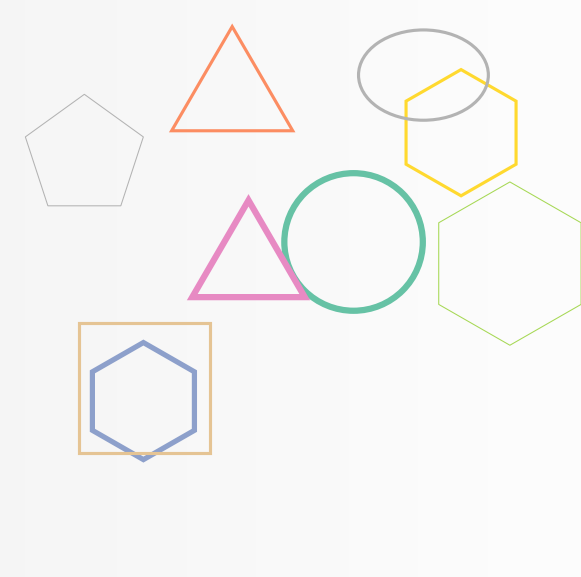[{"shape": "circle", "thickness": 3, "radius": 0.6, "center": [0.608, 0.58]}, {"shape": "triangle", "thickness": 1.5, "radius": 0.6, "center": [0.399, 0.833]}, {"shape": "hexagon", "thickness": 2.5, "radius": 0.51, "center": [0.247, 0.305]}, {"shape": "triangle", "thickness": 3, "radius": 0.56, "center": [0.428, 0.541]}, {"shape": "hexagon", "thickness": 0.5, "radius": 0.71, "center": [0.877, 0.543]}, {"shape": "hexagon", "thickness": 1.5, "radius": 0.55, "center": [0.793, 0.769]}, {"shape": "square", "thickness": 1.5, "radius": 0.56, "center": [0.249, 0.327]}, {"shape": "pentagon", "thickness": 0.5, "radius": 0.53, "center": [0.145, 0.729]}, {"shape": "oval", "thickness": 1.5, "radius": 0.56, "center": [0.728, 0.869]}]